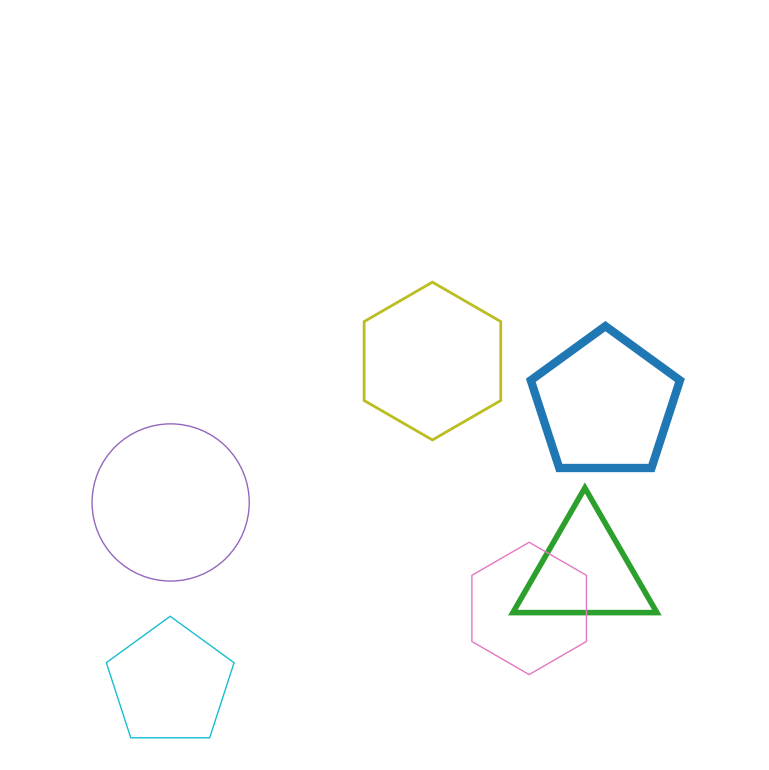[{"shape": "pentagon", "thickness": 3, "radius": 0.51, "center": [0.786, 0.475]}, {"shape": "triangle", "thickness": 2, "radius": 0.54, "center": [0.76, 0.258]}, {"shape": "circle", "thickness": 0.5, "radius": 0.51, "center": [0.222, 0.347]}, {"shape": "hexagon", "thickness": 0.5, "radius": 0.43, "center": [0.687, 0.21]}, {"shape": "hexagon", "thickness": 1, "radius": 0.51, "center": [0.562, 0.531]}, {"shape": "pentagon", "thickness": 0.5, "radius": 0.44, "center": [0.221, 0.112]}]